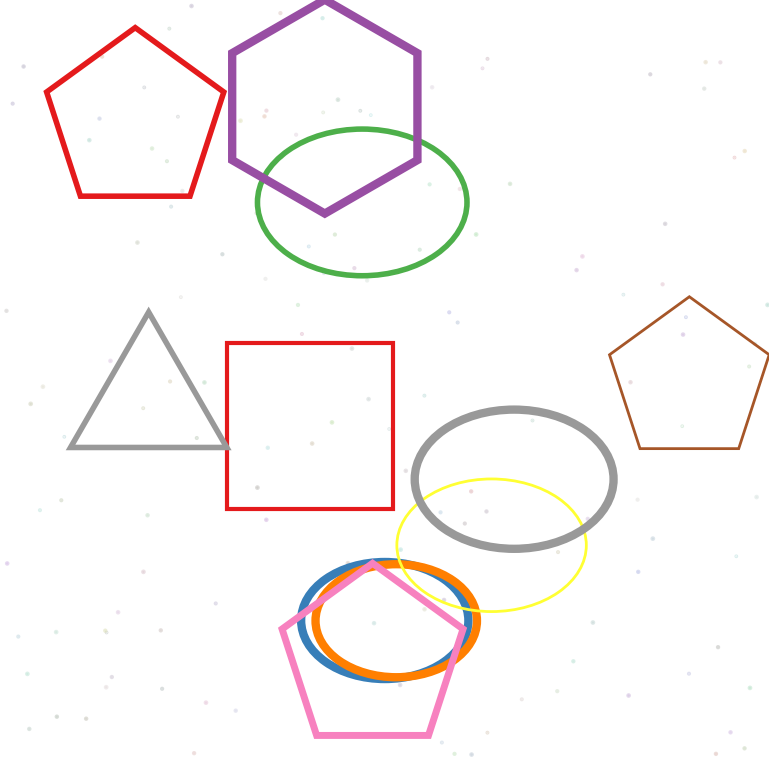[{"shape": "square", "thickness": 1.5, "radius": 0.54, "center": [0.403, 0.447]}, {"shape": "pentagon", "thickness": 2, "radius": 0.6, "center": [0.176, 0.843]}, {"shape": "oval", "thickness": 3, "radius": 0.54, "center": [0.5, 0.194]}, {"shape": "oval", "thickness": 2, "radius": 0.68, "center": [0.47, 0.737]}, {"shape": "hexagon", "thickness": 3, "radius": 0.69, "center": [0.422, 0.862]}, {"shape": "oval", "thickness": 3, "radius": 0.52, "center": [0.515, 0.194]}, {"shape": "oval", "thickness": 1, "radius": 0.62, "center": [0.638, 0.292]}, {"shape": "pentagon", "thickness": 1, "radius": 0.55, "center": [0.895, 0.506]}, {"shape": "pentagon", "thickness": 2.5, "radius": 0.62, "center": [0.484, 0.145]}, {"shape": "triangle", "thickness": 2, "radius": 0.59, "center": [0.193, 0.477]}, {"shape": "oval", "thickness": 3, "radius": 0.65, "center": [0.668, 0.378]}]